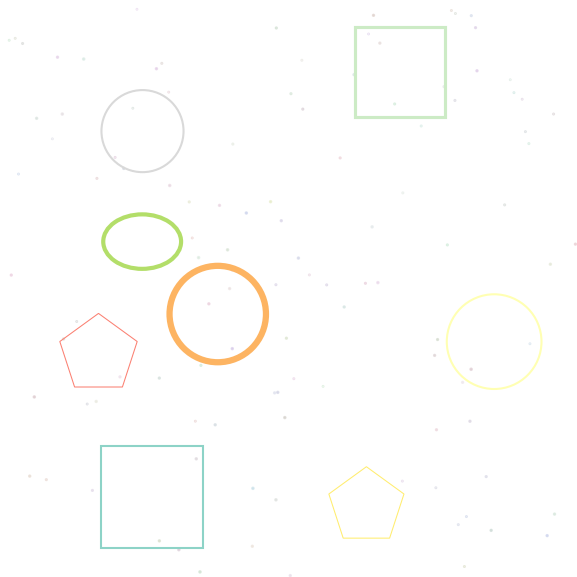[{"shape": "square", "thickness": 1, "radius": 0.44, "center": [0.264, 0.139]}, {"shape": "circle", "thickness": 1, "radius": 0.41, "center": [0.856, 0.408]}, {"shape": "pentagon", "thickness": 0.5, "radius": 0.35, "center": [0.171, 0.386]}, {"shape": "circle", "thickness": 3, "radius": 0.42, "center": [0.377, 0.455]}, {"shape": "oval", "thickness": 2, "radius": 0.34, "center": [0.246, 0.581]}, {"shape": "circle", "thickness": 1, "radius": 0.36, "center": [0.247, 0.772]}, {"shape": "square", "thickness": 1.5, "radius": 0.39, "center": [0.693, 0.875]}, {"shape": "pentagon", "thickness": 0.5, "radius": 0.34, "center": [0.634, 0.123]}]